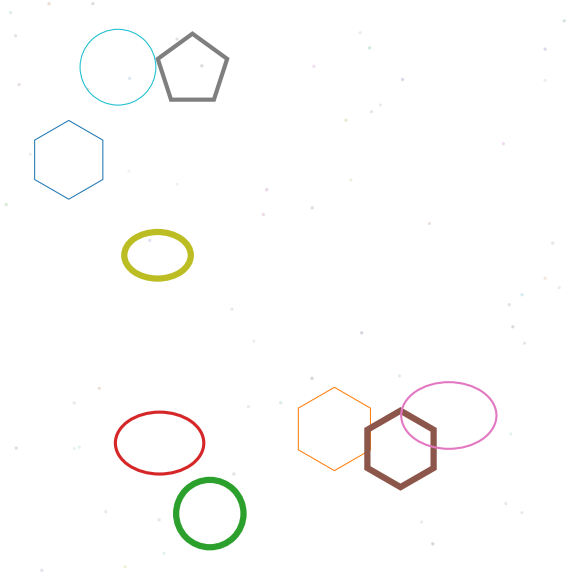[{"shape": "hexagon", "thickness": 0.5, "radius": 0.34, "center": [0.119, 0.722]}, {"shape": "hexagon", "thickness": 0.5, "radius": 0.36, "center": [0.579, 0.256]}, {"shape": "circle", "thickness": 3, "radius": 0.29, "center": [0.363, 0.11]}, {"shape": "oval", "thickness": 1.5, "radius": 0.38, "center": [0.276, 0.232]}, {"shape": "hexagon", "thickness": 3, "radius": 0.33, "center": [0.694, 0.222]}, {"shape": "oval", "thickness": 1, "radius": 0.41, "center": [0.777, 0.28]}, {"shape": "pentagon", "thickness": 2, "radius": 0.32, "center": [0.333, 0.878]}, {"shape": "oval", "thickness": 3, "radius": 0.29, "center": [0.273, 0.557]}, {"shape": "circle", "thickness": 0.5, "radius": 0.33, "center": [0.204, 0.883]}]